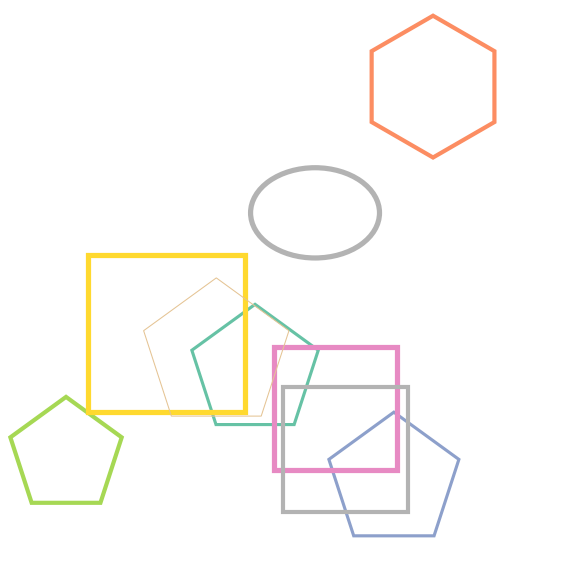[{"shape": "pentagon", "thickness": 1.5, "radius": 0.58, "center": [0.442, 0.357]}, {"shape": "hexagon", "thickness": 2, "radius": 0.61, "center": [0.75, 0.849]}, {"shape": "pentagon", "thickness": 1.5, "radius": 0.59, "center": [0.682, 0.167]}, {"shape": "square", "thickness": 2.5, "radius": 0.53, "center": [0.582, 0.292]}, {"shape": "pentagon", "thickness": 2, "radius": 0.51, "center": [0.114, 0.21]}, {"shape": "square", "thickness": 2.5, "radius": 0.68, "center": [0.288, 0.422]}, {"shape": "pentagon", "thickness": 0.5, "radius": 0.66, "center": [0.375, 0.386]}, {"shape": "square", "thickness": 2, "radius": 0.54, "center": [0.598, 0.221]}, {"shape": "oval", "thickness": 2.5, "radius": 0.56, "center": [0.546, 0.631]}]